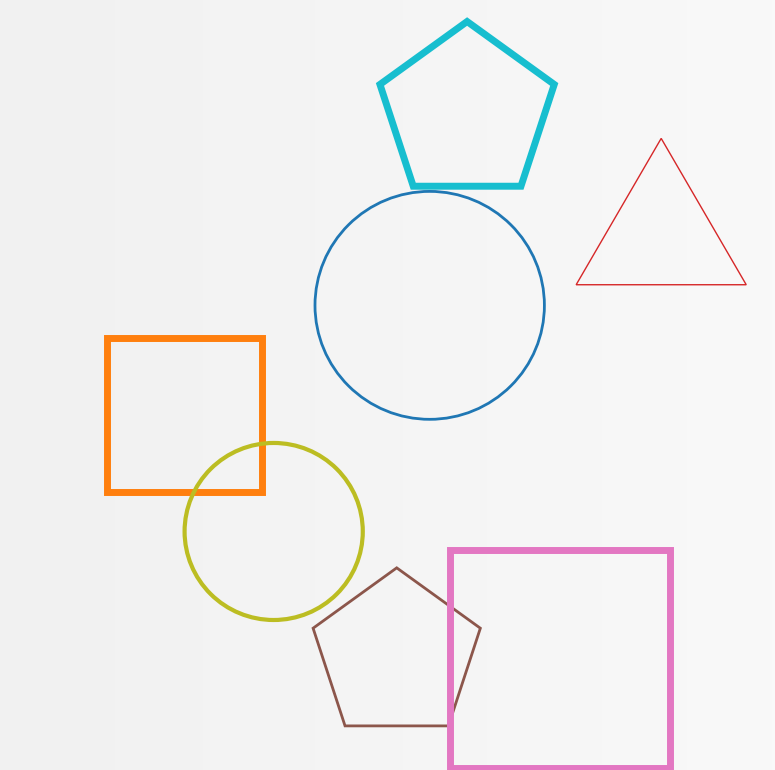[{"shape": "circle", "thickness": 1, "radius": 0.74, "center": [0.554, 0.603]}, {"shape": "square", "thickness": 2.5, "radius": 0.5, "center": [0.238, 0.461]}, {"shape": "triangle", "thickness": 0.5, "radius": 0.63, "center": [0.853, 0.694]}, {"shape": "pentagon", "thickness": 1, "radius": 0.57, "center": [0.512, 0.149]}, {"shape": "square", "thickness": 2.5, "radius": 0.71, "center": [0.722, 0.144]}, {"shape": "circle", "thickness": 1.5, "radius": 0.57, "center": [0.353, 0.31]}, {"shape": "pentagon", "thickness": 2.5, "radius": 0.59, "center": [0.603, 0.854]}]